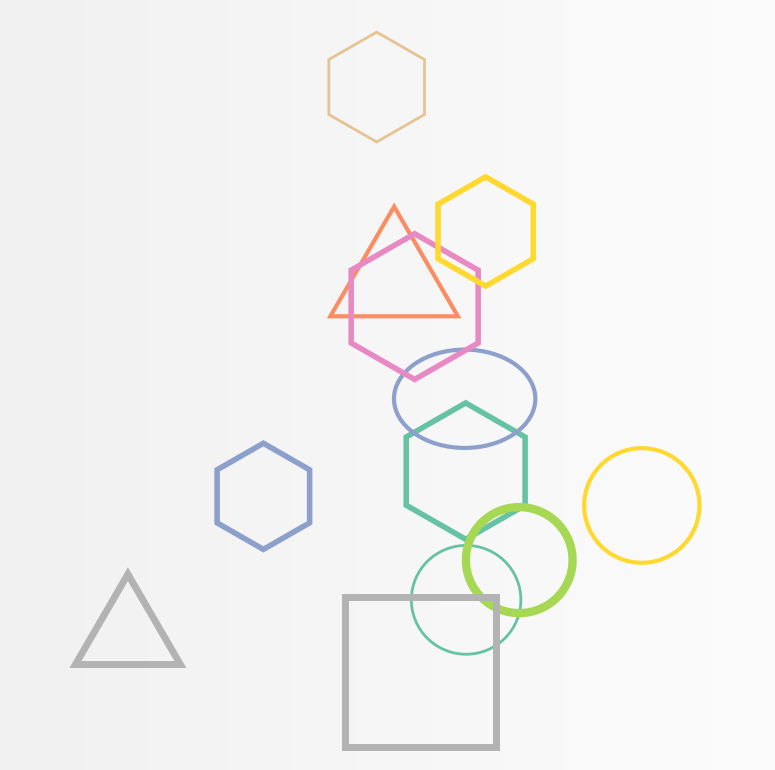[{"shape": "circle", "thickness": 1, "radius": 0.35, "center": [0.601, 0.221]}, {"shape": "hexagon", "thickness": 2, "radius": 0.44, "center": [0.601, 0.388]}, {"shape": "triangle", "thickness": 1.5, "radius": 0.47, "center": [0.509, 0.637]}, {"shape": "hexagon", "thickness": 2, "radius": 0.34, "center": [0.34, 0.355]}, {"shape": "oval", "thickness": 1.5, "radius": 0.46, "center": [0.6, 0.482]}, {"shape": "hexagon", "thickness": 2, "radius": 0.47, "center": [0.535, 0.602]}, {"shape": "circle", "thickness": 3, "radius": 0.34, "center": [0.67, 0.273]}, {"shape": "hexagon", "thickness": 2, "radius": 0.35, "center": [0.627, 0.699]}, {"shape": "circle", "thickness": 1.5, "radius": 0.37, "center": [0.828, 0.344]}, {"shape": "hexagon", "thickness": 1, "radius": 0.36, "center": [0.486, 0.887]}, {"shape": "square", "thickness": 2.5, "radius": 0.49, "center": [0.543, 0.128]}, {"shape": "triangle", "thickness": 2.5, "radius": 0.39, "center": [0.165, 0.176]}]